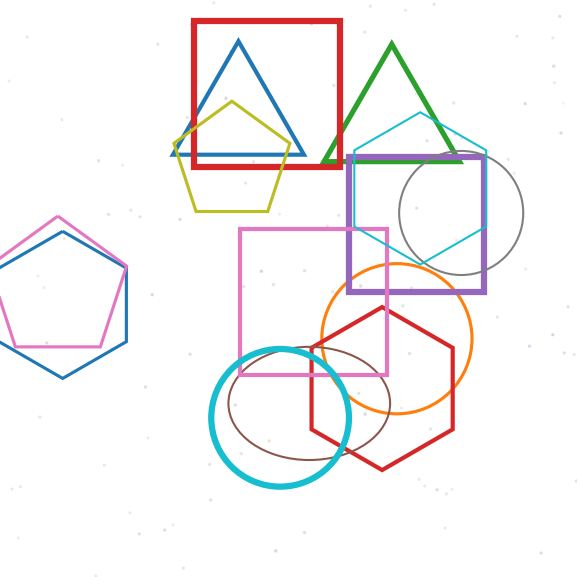[{"shape": "hexagon", "thickness": 1.5, "radius": 0.64, "center": [0.109, 0.471]}, {"shape": "triangle", "thickness": 2, "radius": 0.65, "center": [0.413, 0.797]}, {"shape": "circle", "thickness": 1.5, "radius": 0.65, "center": [0.687, 0.413]}, {"shape": "triangle", "thickness": 2.5, "radius": 0.68, "center": [0.678, 0.787]}, {"shape": "hexagon", "thickness": 2, "radius": 0.71, "center": [0.662, 0.326]}, {"shape": "square", "thickness": 3, "radius": 0.63, "center": [0.462, 0.837]}, {"shape": "square", "thickness": 3, "radius": 0.58, "center": [0.721, 0.611]}, {"shape": "oval", "thickness": 1, "radius": 0.7, "center": [0.536, 0.301]}, {"shape": "pentagon", "thickness": 1.5, "radius": 0.63, "center": [0.1, 0.5]}, {"shape": "square", "thickness": 2, "radius": 0.63, "center": [0.543, 0.476]}, {"shape": "circle", "thickness": 1, "radius": 0.54, "center": [0.799, 0.63]}, {"shape": "pentagon", "thickness": 1.5, "radius": 0.53, "center": [0.402, 0.718]}, {"shape": "circle", "thickness": 3, "radius": 0.6, "center": [0.485, 0.276]}, {"shape": "hexagon", "thickness": 1, "radius": 0.66, "center": [0.728, 0.673]}]